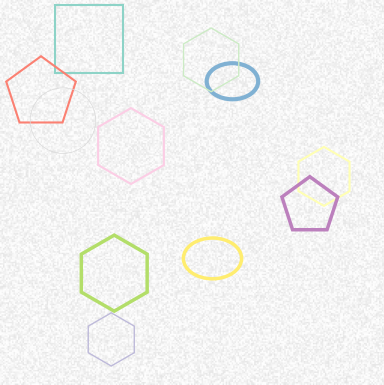[{"shape": "square", "thickness": 1.5, "radius": 0.44, "center": [0.231, 0.899]}, {"shape": "hexagon", "thickness": 1.5, "radius": 0.38, "center": [0.842, 0.542]}, {"shape": "hexagon", "thickness": 1, "radius": 0.35, "center": [0.289, 0.118]}, {"shape": "pentagon", "thickness": 1.5, "radius": 0.48, "center": [0.107, 0.759]}, {"shape": "oval", "thickness": 3, "radius": 0.33, "center": [0.604, 0.789]}, {"shape": "hexagon", "thickness": 2.5, "radius": 0.49, "center": [0.297, 0.291]}, {"shape": "hexagon", "thickness": 1.5, "radius": 0.49, "center": [0.34, 0.621]}, {"shape": "circle", "thickness": 0.5, "radius": 0.43, "center": [0.164, 0.687]}, {"shape": "pentagon", "thickness": 2.5, "radius": 0.38, "center": [0.805, 0.465]}, {"shape": "hexagon", "thickness": 1, "radius": 0.41, "center": [0.548, 0.845]}, {"shape": "oval", "thickness": 2.5, "radius": 0.38, "center": [0.552, 0.329]}]